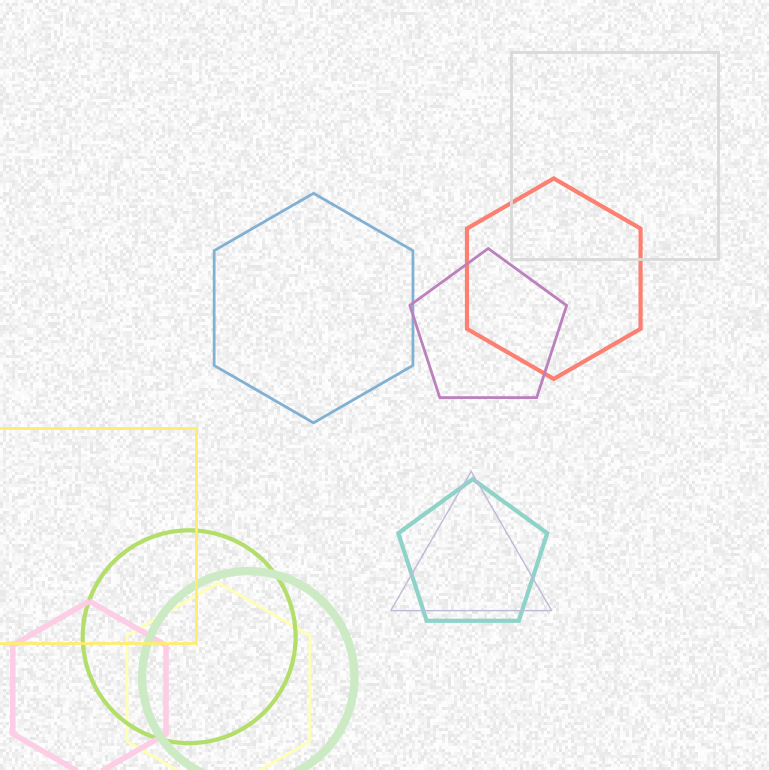[{"shape": "pentagon", "thickness": 1.5, "radius": 0.51, "center": [0.614, 0.276]}, {"shape": "hexagon", "thickness": 1, "radius": 0.69, "center": [0.284, 0.106]}, {"shape": "triangle", "thickness": 0.5, "radius": 0.6, "center": [0.612, 0.267]}, {"shape": "hexagon", "thickness": 1.5, "radius": 0.65, "center": [0.719, 0.638]}, {"shape": "hexagon", "thickness": 1, "radius": 0.75, "center": [0.407, 0.6]}, {"shape": "circle", "thickness": 1.5, "radius": 0.69, "center": [0.246, 0.173]}, {"shape": "hexagon", "thickness": 2, "radius": 0.57, "center": [0.116, 0.104]}, {"shape": "square", "thickness": 1, "radius": 0.67, "center": [0.798, 0.798]}, {"shape": "pentagon", "thickness": 1, "radius": 0.54, "center": [0.634, 0.57]}, {"shape": "circle", "thickness": 3, "radius": 0.69, "center": [0.322, 0.121]}, {"shape": "square", "thickness": 1, "radius": 0.7, "center": [0.115, 0.304]}]